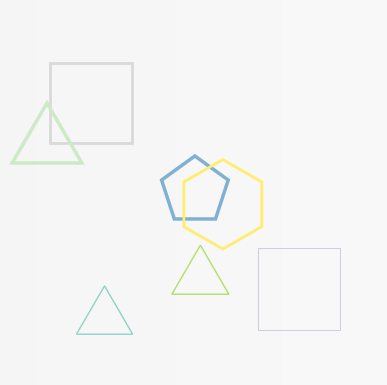[{"shape": "triangle", "thickness": 1, "radius": 0.42, "center": [0.27, 0.174]}, {"shape": "square", "thickness": 0.5, "radius": 0.53, "center": [0.771, 0.249]}, {"shape": "pentagon", "thickness": 2.5, "radius": 0.45, "center": [0.503, 0.504]}, {"shape": "triangle", "thickness": 1, "radius": 0.42, "center": [0.517, 0.278]}, {"shape": "square", "thickness": 2, "radius": 0.52, "center": [0.235, 0.732]}, {"shape": "triangle", "thickness": 2.5, "radius": 0.52, "center": [0.121, 0.629]}, {"shape": "hexagon", "thickness": 2, "radius": 0.58, "center": [0.575, 0.469]}]